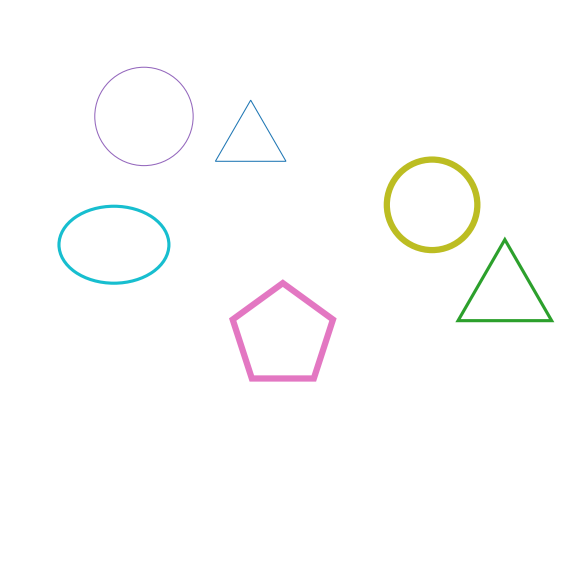[{"shape": "triangle", "thickness": 0.5, "radius": 0.35, "center": [0.434, 0.755]}, {"shape": "triangle", "thickness": 1.5, "radius": 0.47, "center": [0.874, 0.491]}, {"shape": "circle", "thickness": 0.5, "radius": 0.43, "center": [0.249, 0.798]}, {"shape": "pentagon", "thickness": 3, "radius": 0.46, "center": [0.49, 0.418]}, {"shape": "circle", "thickness": 3, "radius": 0.39, "center": [0.748, 0.644]}, {"shape": "oval", "thickness": 1.5, "radius": 0.48, "center": [0.197, 0.575]}]